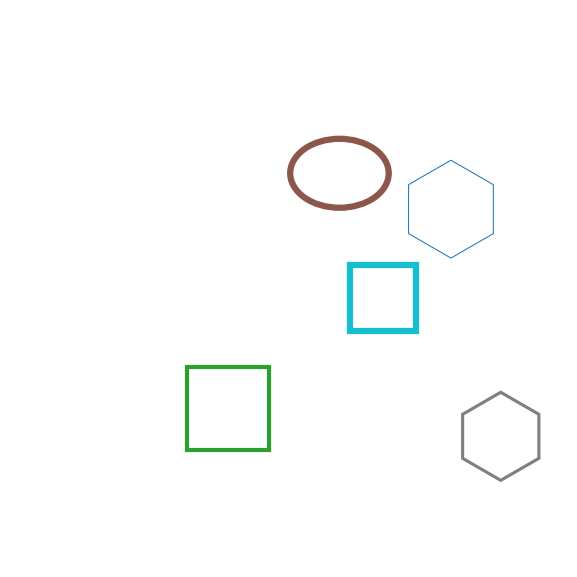[{"shape": "hexagon", "thickness": 0.5, "radius": 0.42, "center": [0.781, 0.637]}, {"shape": "square", "thickness": 2, "radius": 0.36, "center": [0.395, 0.292]}, {"shape": "oval", "thickness": 3, "radius": 0.43, "center": [0.588, 0.699]}, {"shape": "hexagon", "thickness": 1.5, "radius": 0.38, "center": [0.867, 0.244]}, {"shape": "square", "thickness": 3, "radius": 0.29, "center": [0.663, 0.483]}]